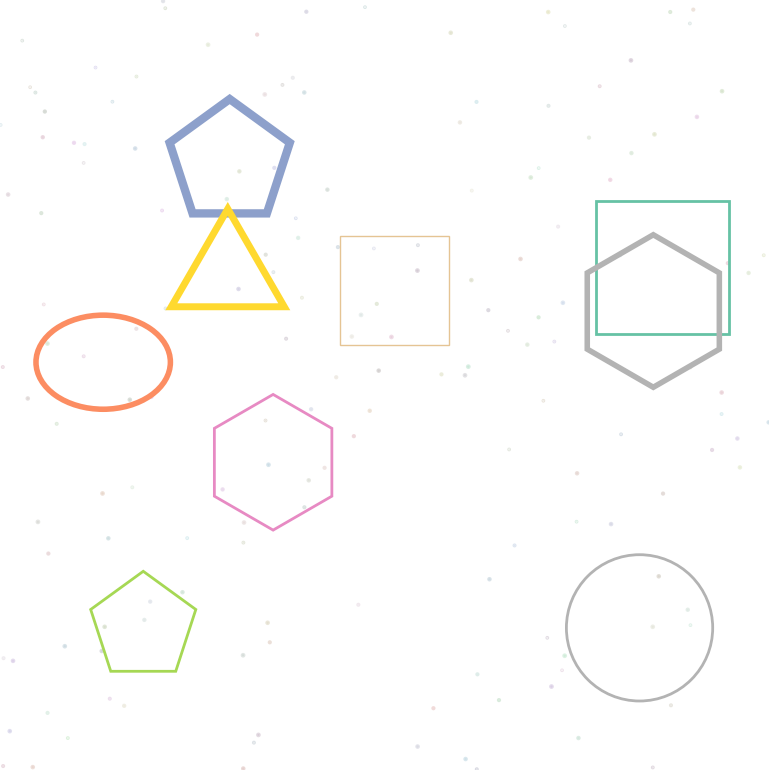[{"shape": "square", "thickness": 1, "radius": 0.43, "center": [0.861, 0.652]}, {"shape": "oval", "thickness": 2, "radius": 0.44, "center": [0.134, 0.53]}, {"shape": "pentagon", "thickness": 3, "radius": 0.41, "center": [0.298, 0.789]}, {"shape": "hexagon", "thickness": 1, "radius": 0.44, "center": [0.355, 0.4]}, {"shape": "pentagon", "thickness": 1, "radius": 0.36, "center": [0.186, 0.186]}, {"shape": "triangle", "thickness": 2.5, "radius": 0.42, "center": [0.296, 0.644]}, {"shape": "square", "thickness": 0.5, "radius": 0.35, "center": [0.513, 0.623]}, {"shape": "hexagon", "thickness": 2, "radius": 0.5, "center": [0.848, 0.596]}, {"shape": "circle", "thickness": 1, "radius": 0.48, "center": [0.831, 0.185]}]